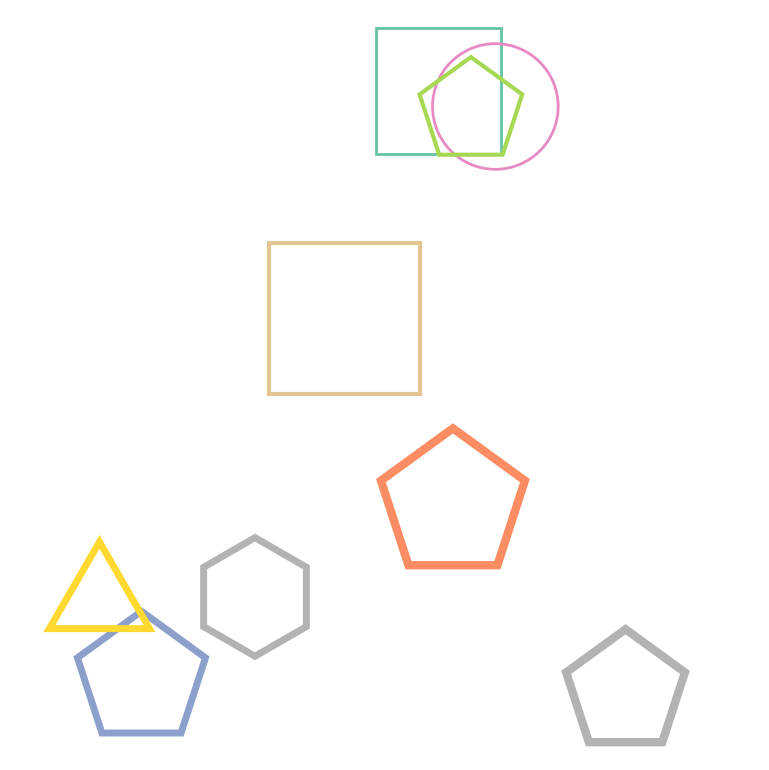[{"shape": "square", "thickness": 1, "radius": 0.41, "center": [0.57, 0.882]}, {"shape": "pentagon", "thickness": 3, "radius": 0.49, "center": [0.588, 0.345]}, {"shape": "pentagon", "thickness": 2.5, "radius": 0.44, "center": [0.184, 0.119]}, {"shape": "circle", "thickness": 1, "radius": 0.41, "center": [0.643, 0.862]}, {"shape": "pentagon", "thickness": 1.5, "radius": 0.35, "center": [0.612, 0.856]}, {"shape": "triangle", "thickness": 2.5, "radius": 0.38, "center": [0.129, 0.221]}, {"shape": "square", "thickness": 1.5, "radius": 0.49, "center": [0.448, 0.586]}, {"shape": "pentagon", "thickness": 3, "radius": 0.41, "center": [0.812, 0.102]}, {"shape": "hexagon", "thickness": 2.5, "radius": 0.39, "center": [0.331, 0.225]}]